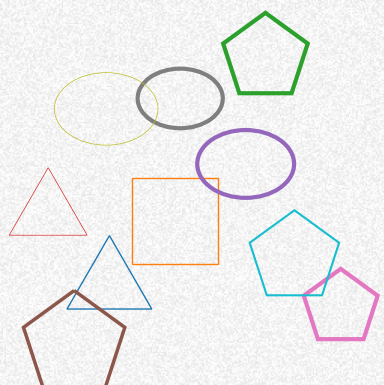[{"shape": "triangle", "thickness": 1, "radius": 0.64, "center": [0.284, 0.261]}, {"shape": "square", "thickness": 1, "radius": 0.56, "center": [0.455, 0.426]}, {"shape": "pentagon", "thickness": 3, "radius": 0.58, "center": [0.689, 0.851]}, {"shape": "triangle", "thickness": 0.5, "radius": 0.58, "center": [0.125, 0.448]}, {"shape": "oval", "thickness": 3, "radius": 0.63, "center": [0.638, 0.574]}, {"shape": "pentagon", "thickness": 2.5, "radius": 0.69, "center": [0.193, 0.107]}, {"shape": "pentagon", "thickness": 3, "radius": 0.5, "center": [0.885, 0.201]}, {"shape": "oval", "thickness": 3, "radius": 0.55, "center": [0.468, 0.744]}, {"shape": "oval", "thickness": 0.5, "radius": 0.67, "center": [0.276, 0.717]}, {"shape": "pentagon", "thickness": 1.5, "radius": 0.61, "center": [0.765, 0.332]}]